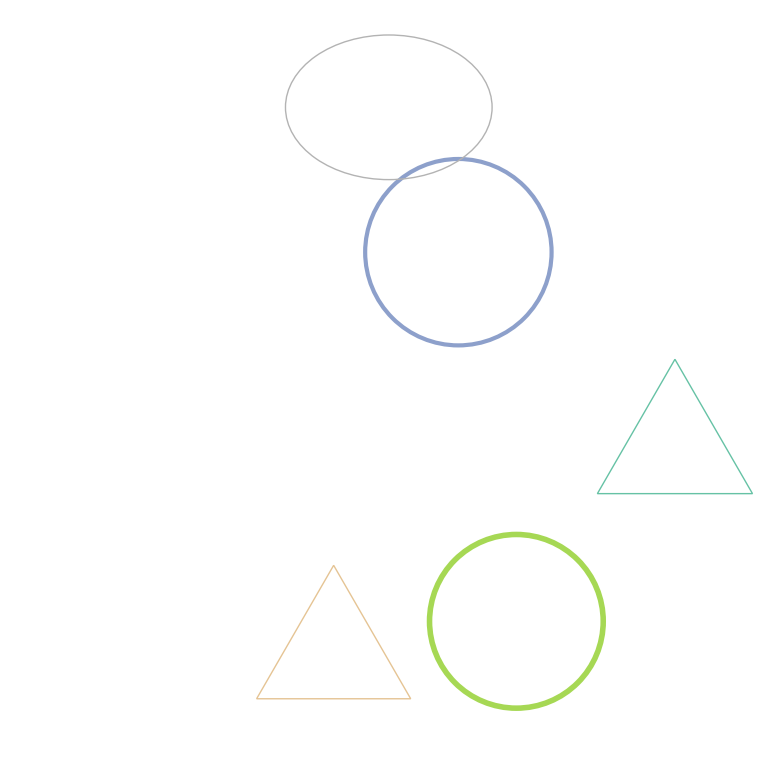[{"shape": "triangle", "thickness": 0.5, "radius": 0.58, "center": [0.877, 0.417]}, {"shape": "circle", "thickness": 1.5, "radius": 0.61, "center": [0.595, 0.672]}, {"shape": "circle", "thickness": 2, "radius": 0.56, "center": [0.671, 0.193]}, {"shape": "triangle", "thickness": 0.5, "radius": 0.58, "center": [0.433, 0.15]}, {"shape": "oval", "thickness": 0.5, "radius": 0.67, "center": [0.505, 0.861]}]